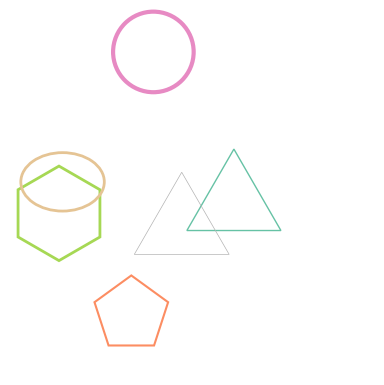[{"shape": "triangle", "thickness": 1, "radius": 0.71, "center": [0.608, 0.472]}, {"shape": "pentagon", "thickness": 1.5, "radius": 0.5, "center": [0.341, 0.184]}, {"shape": "circle", "thickness": 3, "radius": 0.52, "center": [0.398, 0.865]}, {"shape": "hexagon", "thickness": 2, "radius": 0.61, "center": [0.153, 0.446]}, {"shape": "oval", "thickness": 2, "radius": 0.54, "center": [0.163, 0.528]}, {"shape": "triangle", "thickness": 0.5, "radius": 0.71, "center": [0.472, 0.41]}]